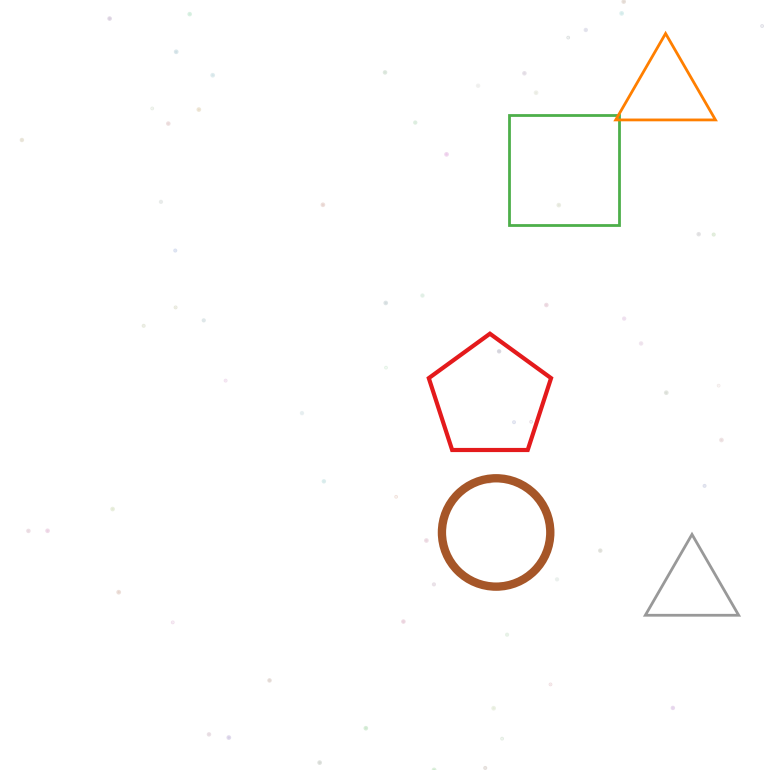[{"shape": "pentagon", "thickness": 1.5, "radius": 0.42, "center": [0.636, 0.483]}, {"shape": "square", "thickness": 1, "radius": 0.36, "center": [0.732, 0.779]}, {"shape": "triangle", "thickness": 1, "radius": 0.37, "center": [0.864, 0.882]}, {"shape": "circle", "thickness": 3, "radius": 0.35, "center": [0.644, 0.308]}, {"shape": "triangle", "thickness": 1, "radius": 0.35, "center": [0.899, 0.236]}]